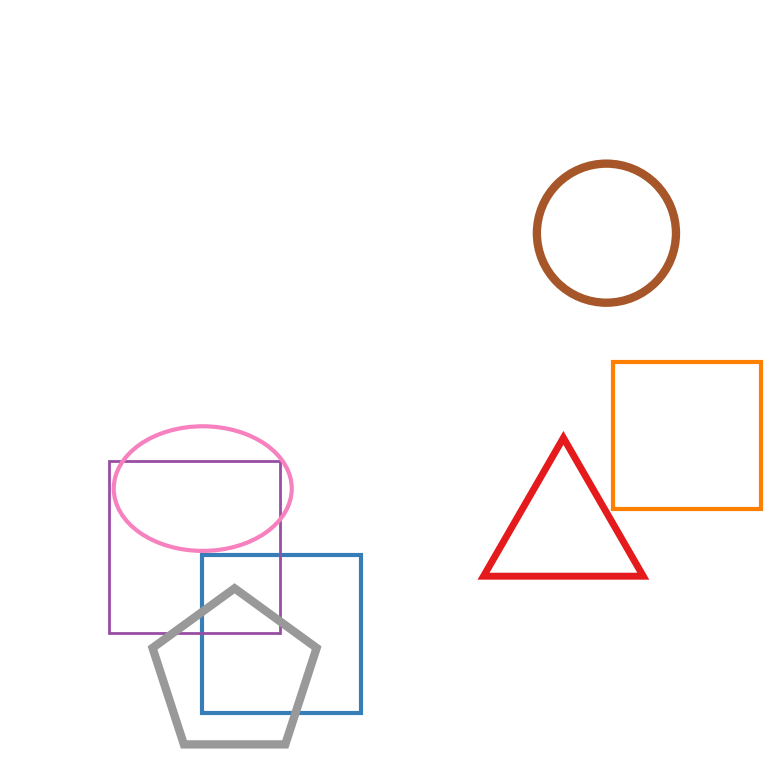[{"shape": "triangle", "thickness": 2.5, "radius": 0.6, "center": [0.732, 0.312]}, {"shape": "square", "thickness": 1.5, "radius": 0.51, "center": [0.366, 0.177]}, {"shape": "square", "thickness": 1, "radius": 0.56, "center": [0.253, 0.29]}, {"shape": "square", "thickness": 1.5, "radius": 0.48, "center": [0.892, 0.435]}, {"shape": "circle", "thickness": 3, "radius": 0.45, "center": [0.788, 0.697]}, {"shape": "oval", "thickness": 1.5, "radius": 0.58, "center": [0.263, 0.365]}, {"shape": "pentagon", "thickness": 3, "radius": 0.56, "center": [0.305, 0.124]}]